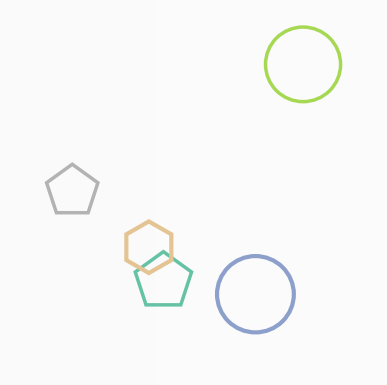[{"shape": "pentagon", "thickness": 2.5, "radius": 0.38, "center": [0.422, 0.27]}, {"shape": "circle", "thickness": 3, "radius": 0.5, "center": [0.659, 0.236]}, {"shape": "circle", "thickness": 2.5, "radius": 0.48, "center": [0.782, 0.833]}, {"shape": "hexagon", "thickness": 3, "radius": 0.34, "center": [0.384, 0.358]}, {"shape": "pentagon", "thickness": 2.5, "radius": 0.35, "center": [0.186, 0.504]}]